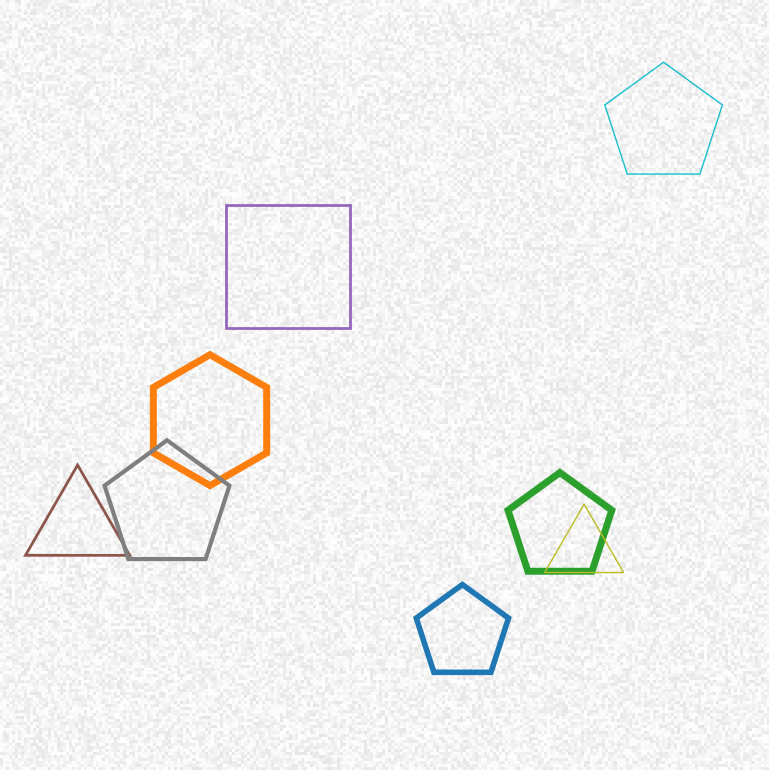[{"shape": "pentagon", "thickness": 2, "radius": 0.32, "center": [0.601, 0.178]}, {"shape": "hexagon", "thickness": 2.5, "radius": 0.42, "center": [0.273, 0.454]}, {"shape": "pentagon", "thickness": 2.5, "radius": 0.35, "center": [0.727, 0.315]}, {"shape": "square", "thickness": 1, "radius": 0.4, "center": [0.374, 0.654]}, {"shape": "triangle", "thickness": 1, "radius": 0.39, "center": [0.101, 0.318]}, {"shape": "pentagon", "thickness": 1.5, "radius": 0.43, "center": [0.217, 0.343]}, {"shape": "triangle", "thickness": 0.5, "radius": 0.3, "center": [0.759, 0.286]}, {"shape": "pentagon", "thickness": 0.5, "radius": 0.4, "center": [0.862, 0.839]}]